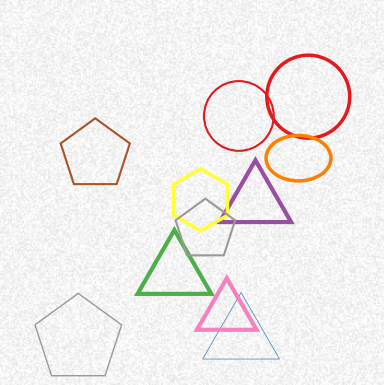[{"shape": "circle", "thickness": 1.5, "radius": 0.45, "center": [0.62, 0.699]}, {"shape": "circle", "thickness": 2.5, "radius": 0.54, "center": [0.801, 0.749]}, {"shape": "triangle", "thickness": 0.5, "radius": 0.58, "center": [0.626, 0.125]}, {"shape": "triangle", "thickness": 3, "radius": 0.55, "center": [0.453, 0.292]}, {"shape": "triangle", "thickness": 3, "radius": 0.54, "center": [0.663, 0.477]}, {"shape": "oval", "thickness": 2.5, "radius": 0.42, "center": [0.775, 0.589]}, {"shape": "hexagon", "thickness": 2.5, "radius": 0.4, "center": [0.521, 0.481]}, {"shape": "pentagon", "thickness": 1.5, "radius": 0.47, "center": [0.247, 0.598]}, {"shape": "triangle", "thickness": 3, "radius": 0.45, "center": [0.589, 0.188]}, {"shape": "pentagon", "thickness": 1.5, "radius": 0.41, "center": [0.533, 0.403]}, {"shape": "pentagon", "thickness": 1, "radius": 0.59, "center": [0.203, 0.12]}]